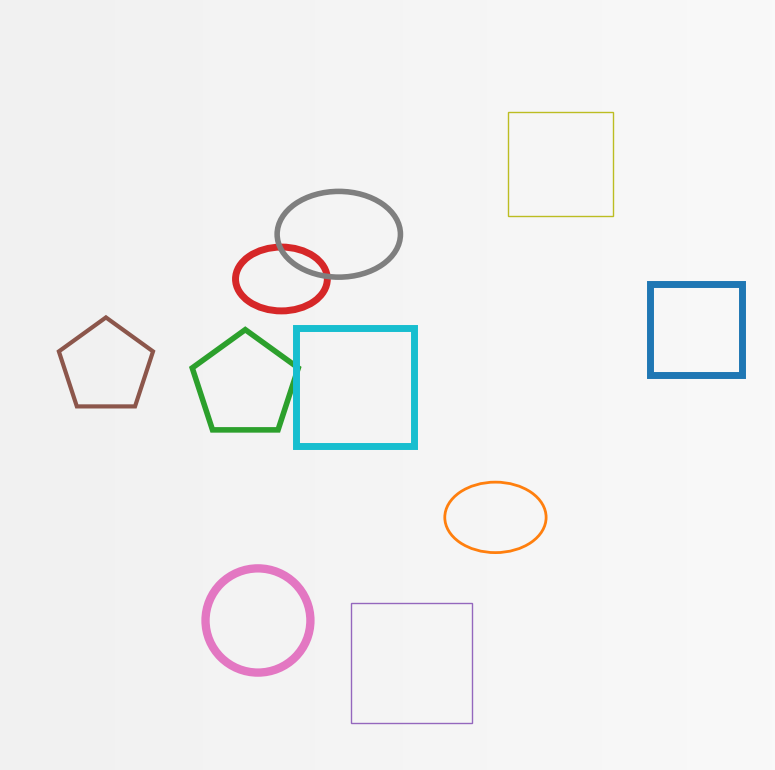[{"shape": "square", "thickness": 2.5, "radius": 0.29, "center": [0.898, 0.572]}, {"shape": "oval", "thickness": 1, "radius": 0.33, "center": [0.639, 0.328]}, {"shape": "pentagon", "thickness": 2, "radius": 0.36, "center": [0.316, 0.5]}, {"shape": "oval", "thickness": 2.5, "radius": 0.3, "center": [0.363, 0.638]}, {"shape": "square", "thickness": 0.5, "radius": 0.39, "center": [0.532, 0.139]}, {"shape": "pentagon", "thickness": 1.5, "radius": 0.32, "center": [0.137, 0.524]}, {"shape": "circle", "thickness": 3, "radius": 0.34, "center": [0.333, 0.194]}, {"shape": "oval", "thickness": 2, "radius": 0.4, "center": [0.437, 0.696]}, {"shape": "square", "thickness": 0.5, "radius": 0.34, "center": [0.723, 0.787]}, {"shape": "square", "thickness": 2.5, "radius": 0.38, "center": [0.458, 0.497]}]